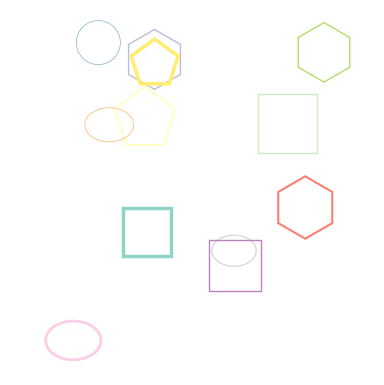[{"shape": "square", "thickness": 2.5, "radius": 0.31, "center": [0.381, 0.399]}, {"shape": "pentagon", "thickness": 1, "radius": 0.42, "center": [0.377, 0.691]}, {"shape": "hexagon", "thickness": 1, "radius": 0.39, "center": [0.401, 0.846]}, {"shape": "hexagon", "thickness": 1.5, "radius": 0.4, "center": [0.793, 0.461]}, {"shape": "circle", "thickness": 0.5, "radius": 0.29, "center": [0.255, 0.889]}, {"shape": "oval", "thickness": 0.5, "radius": 0.32, "center": [0.284, 0.676]}, {"shape": "hexagon", "thickness": 1, "radius": 0.39, "center": [0.842, 0.864]}, {"shape": "oval", "thickness": 2, "radius": 0.36, "center": [0.19, 0.116]}, {"shape": "oval", "thickness": 1, "radius": 0.29, "center": [0.608, 0.349]}, {"shape": "square", "thickness": 1, "radius": 0.34, "center": [0.611, 0.31]}, {"shape": "square", "thickness": 1, "radius": 0.38, "center": [0.746, 0.679]}, {"shape": "pentagon", "thickness": 2.5, "radius": 0.32, "center": [0.402, 0.834]}]